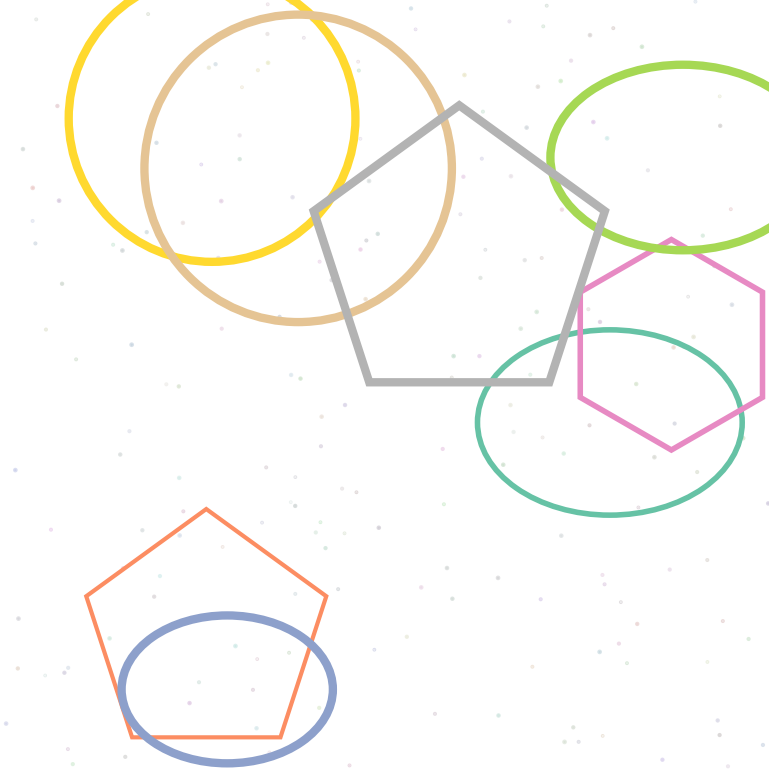[{"shape": "oval", "thickness": 2, "radius": 0.86, "center": [0.792, 0.451]}, {"shape": "pentagon", "thickness": 1.5, "radius": 0.82, "center": [0.268, 0.175]}, {"shape": "oval", "thickness": 3, "radius": 0.69, "center": [0.295, 0.105]}, {"shape": "hexagon", "thickness": 2, "radius": 0.68, "center": [0.872, 0.552]}, {"shape": "oval", "thickness": 3, "radius": 0.86, "center": [0.887, 0.795]}, {"shape": "circle", "thickness": 3, "radius": 0.93, "center": [0.275, 0.846]}, {"shape": "circle", "thickness": 3, "radius": 1.0, "center": [0.387, 0.781]}, {"shape": "pentagon", "thickness": 3, "radius": 0.99, "center": [0.596, 0.664]}]